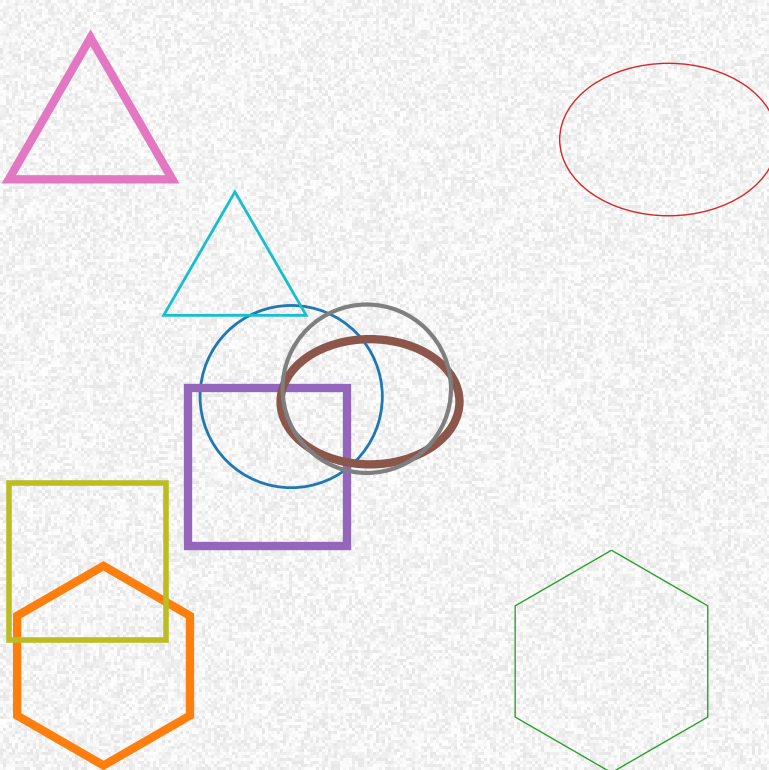[{"shape": "circle", "thickness": 1, "radius": 0.59, "center": [0.378, 0.485]}, {"shape": "hexagon", "thickness": 3, "radius": 0.65, "center": [0.134, 0.135]}, {"shape": "hexagon", "thickness": 0.5, "radius": 0.72, "center": [0.794, 0.141]}, {"shape": "oval", "thickness": 0.5, "radius": 0.71, "center": [0.868, 0.819]}, {"shape": "square", "thickness": 3, "radius": 0.51, "center": [0.348, 0.393]}, {"shape": "oval", "thickness": 3, "radius": 0.58, "center": [0.481, 0.478]}, {"shape": "triangle", "thickness": 3, "radius": 0.61, "center": [0.118, 0.828]}, {"shape": "circle", "thickness": 1.5, "radius": 0.55, "center": [0.476, 0.495]}, {"shape": "square", "thickness": 2, "radius": 0.51, "center": [0.114, 0.27]}, {"shape": "triangle", "thickness": 1, "radius": 0.53, "center": [0.305, 0.644]}]